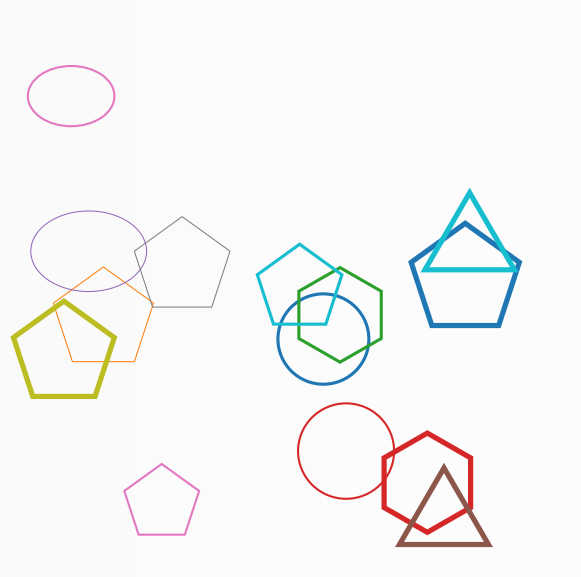[{"shape": "circle", "thickness": 1.5, "radius": 0.39, "center": [0.556, 0.412]}, {"shape": "pentagon", "thickness": 2.5, "radius": 0.49, "center": [0.8, 0.515]}, {"shape": "pentagon", "thickness": 0.5, "radius": 0.45, "center": [0.178, 0.446]}, {"shape": "hexagon", "thickness": 1.5, "radius": 0.41, "center": [0.585, 0.454]}, {"shape": "circle", "thickness": 1, "radius": 0.41, "center": [0.595, 0.218]}, {"shape": "hexagon", "thickness": 2.5, "radius": 0.43, "center": [0.735, 0.163]}, {"shape": "oval", "thickness": 0.5, "radius": 0.5, "center": [0.153, 0.564]}, {"shape": "triangle", "thickness": 2.5, "radius": 0.44, "center": [0.764, 0.1]}, {"shape": "pentagon", "thickness": 1, "radius": 0.34, "center": [0.278, 0.128]}, {"shape": "oval", "thickness": 1, "radius": 0.37, "center": [0.122, 0.833]}, {"shape": "pentagon", "thickness": 0.5, "radius": 0.43, "center": [0.313, 0.537]}, {"shape": "pentagon", "thickness": 2.5, "radius": 0.46, "center": [0.11, 0.386]}, {"shape": "triangle", "thickness": 2.5, "radius": 0.44, "center": [0.808, 0.576]}, {"shape": "pentagon", "thickness": 1.5, "radius": 0.38, "center": [0.516, 0.5]}]